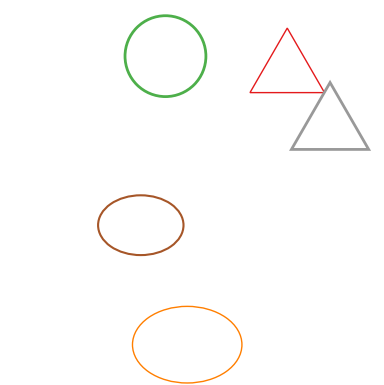[{"shape": "triangle", "thickness": 1, "radius": 0.56, "center": [0.746, 0.815]}, {"shape": "circle", "thickness": 2, "radius": 0.53, "center": [0.43, 0.854]}, {"shape": "oval", "thickness": 1, "radius": 0.71, "center": [0.486, 0.105]}, {"shape": "oval", "thickness": 1.5, "radius": 0.55, "center": [0.366, 0.415]}, {"shape": "triangle", "thickness": 2, "radius": 0.58, "center": [0.857, 0.67]}]